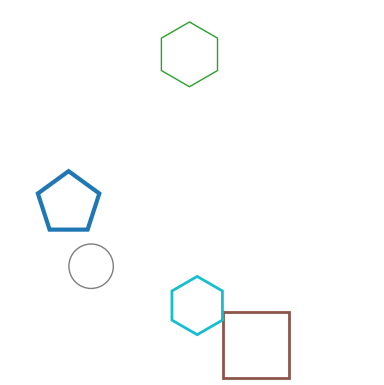[{"shape": "pentagon", "thickness": 3, "radius": 0.42, "center": [0.178, 0.471]}, {"shape": "hexagon", "thickness": 1, "radius": 0.42, "center": [0.492, 0.859]}, {"shape": "square", "thickness": 2, "radius": 0.42, "center": [0.665, 0.104]}, {"shape": "circle", "thickness": 1, "radius": 0.29, "center": [0.237, 0.308]}, {"shape": "hexagon", "thickness": 2, "radius": 0.38, "center": [0.512, 0.206]}]